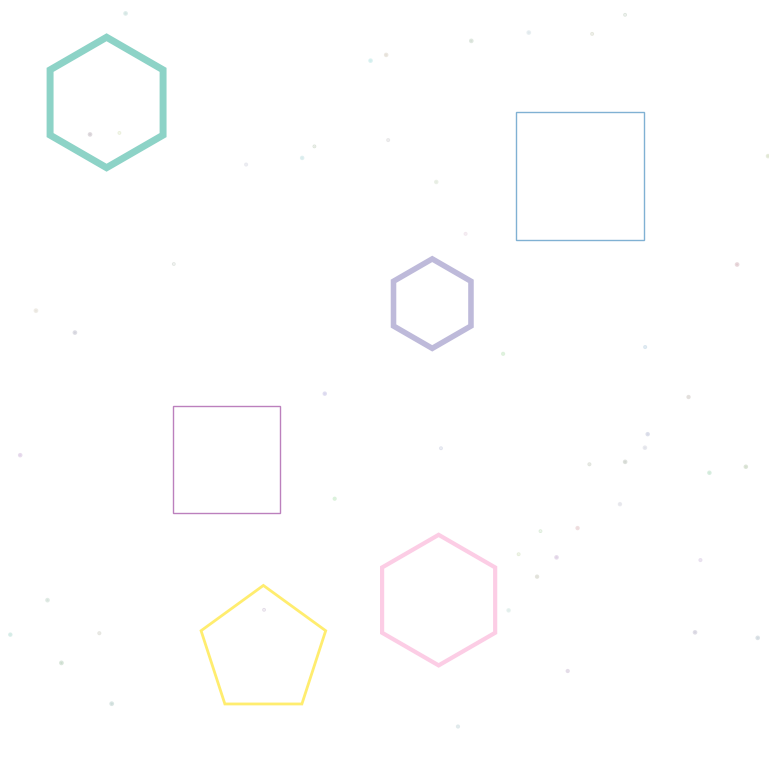[{"shape": "hexagon", "thickness": 2.5, "radius": 0.42, "center": [0.138, 0.867]}, {"shape": "hexagon", "thickness": 2, "radius": 0.29, "center": [0.561, 0.606]}, {"shape": "square", "thickness": 0.5, "radius": 0.42, "center": [0.753, 0.772]}, {"shape": "hexagon", "thickness": 1.5, "radius": 0.42, "center": [0.57, 0.221]}, {"shape": "square", "thickness": 0.5, "radius": 0.35, "center": [0.294, 0.403]}, {"shape": "pentagon", "thickness": 1, "radius": 0.43, "center": [0.342, 0.155]}]